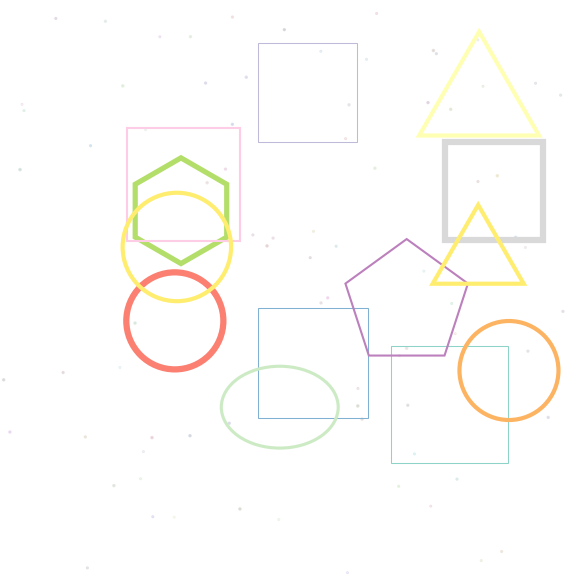[{"shape": "square", "thickness": 0.5, "radius": 0.5, "center": [0.779, 0.299]}, {"shape": "triangle", "thickness": 2, "radius": 0.6, "center": [0.83, 0.824]}, {"shape": "square", "thickness": 0.5, "radius": 0.43, "center": [0.533, 0.839]}, {"shape": "circle", "thickness": 3, "radius": 0.42, "center": [0.303, 0.444]}, {"shape": "square", "thickness": 0.5, "radius": 0.47, "center": [0.542, 0.371]}, {"shape": "circle", "thickness": 2, "radius": 0.43, "center": [0.881, 0.358]}, {"shape": "hexagon", "thickness": 2.5, "radius": 0.46, "center": [0.313, 0.634]}, {"shape": "square", "thickness": 1, "radius": 0.49, "center": [0.317, 0.68]}, {"shape": "square", "thickness": 3, "radius": 0.42, "center": [0.856, 0.669]}, {"shape": "pentagon", "thickness": 1, "radius": 0.56, "center": [0.704, 0.474]}, {"shape": "oval", "thickness": 1.5, "radius": 0.51, "center": [0.484, 0.294]}, {"shape": "triangle", "thickness": 2, "radius": 0.46, "center": [0.828, 0.553]}, {"shape": "circle", "thickness": 2, "radius": 0.47, "center": [0.306, 0.571]}]